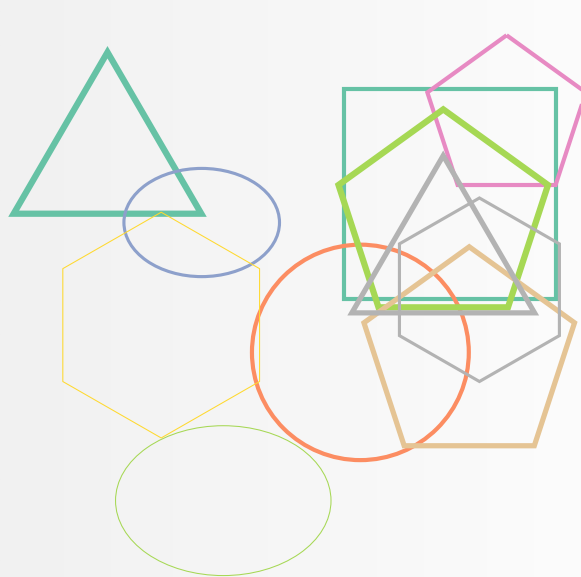[{"shape": "triangle", "thickness": 3, "radius": 0.93, "center": [0.185, 0.722]}, {"shape": "square", "thickness": 2, "radius": 0.91, "center": [0.775, 0.663]}, {"shape": "circle", "thickness": 2, "radius": 0.93, "center": [0.62, 0.389]}, {"shape": "oval", "thickness": 1.5, "radius": 0.67, "center": [0.347, 0.614]}, {"shape": "pentagon", "thickness": 2, "radius": 0.72, "center": [0.872, 0.795]}, {"shape": "pentagon", "thickness": 3, "radius": 0.95, "center": [0.763, 0.62]}, {"shape": "oval", "thickness": 0.5, "radius": 0.93, "center": [0.384, 0.132]}, {"shape": "hexagon", "thickness": 0.5, "radius": 0.98, "center": [0.277, 0.436]}, {"shape": "pentagon", "thickness": 2.5, "radius": 0.95, "center": [0.807, 0.381]}, {"shape": "triangle", "thickness": 2.5, "radius": 0.91, "center": [0.762, 0.548]}, {"shape": "hexagon", "thickness": 1.5, "radius": 0.79, "center": [0.825, 0.497]}]